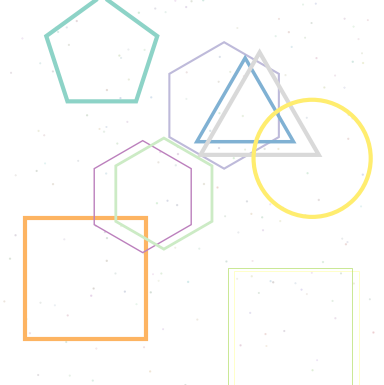[{"shape": "pentagon", "thickness": 3, "radius": 0.76, "center": [0.264, 0.859]}, {"shape": "square", "thickness": 0.5, "radius": 0.82, "center": [0.77, 0.132]}, {"shape": "hexagon", "thickness": 1.5, "radius": 0.82, "center": [0.582, 0.726]}, {"shape": "triangle", "thickness": 2.5, "radius": 0.73, "center": [0.637, 0.704]}, {"shape": "square", "thickness": 3, "radius": 0.78, "center": [0.221, 0.277]}, {"shape": "square", "thickness": 0.5, "radius": 0.81, "center": [0.754, 0.143]}, {"shape": "triangle", "thickness": 3, "radius": 0.89, "center": [0.674, 0.686]}, {"shape": "hexagon", "thickness": 1, "radius": 0.73, "center": [0.371, 0.489]}, {"shape": "hexagon", "thickness": 2, "radius": 0.72, "center": [0.426, 0.497]}, {"shape": "circle", "thickness": 3, "radius": 0.76, "center": [0.811, 0.589]}]